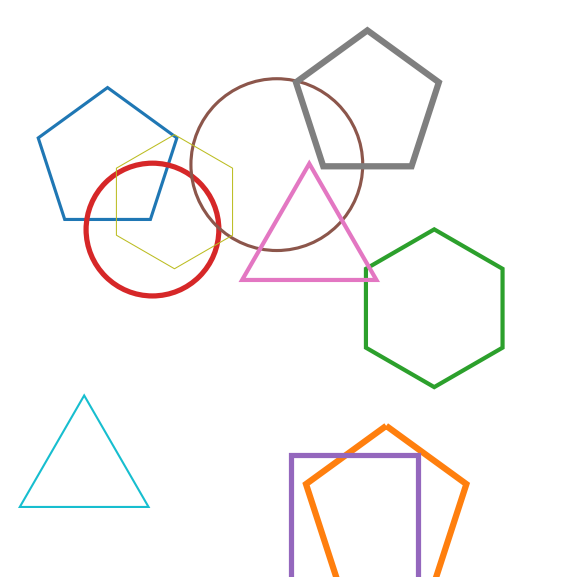[{"shape": "pentagon", "thickness": 1.5, "radius": 0.63, "center": [0.186, 0.721]}, {"shape": "pentagon", "thickness": 3, "radius": 0.73, "center": [0.669, 0.116]}, {"shape": "hexagon", "thickness": 2, "radius": 0.68, "center": [0.752, 0.465]}, {"shape": "circle", "thickness": 2.5, "radius": 0.57, "center": [0.264, 0.602]}, {"shape": "square", "thickness": 2.5, "radius": 0.55, "center": [0.614, 0.102]}, {"shape": "circle", "thickness": 1.5, "radius": 0.74, "center": [0.479, 0.714]}, {"shape": "triangle", "thickness": 2, "radius": 0.67, "center": [0.536, 0.581]}, {"shape": "pentagon", "thickness": 3, "radius": 0.65, "center": [0.636, 0.816]}, {"shape": "hexagon", "thickness": 0.5, "radius": 0.58, "center": [0.302, 0.65]}, {"shape": "triangle", "thickness": 1, "radius": 0.64, "center": [0.146, 0.186]}]